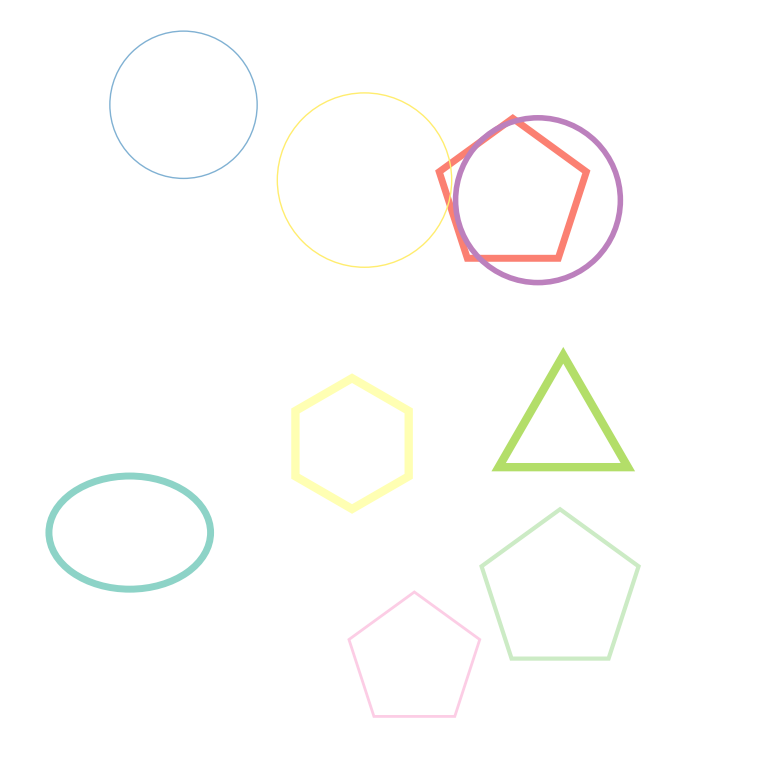[{"shape": "oval", "thickness": 2.5, "radius": 0.52, "center": [0.169, 0.308]}, {"shape": "hexagon", "thickness": 3, "radius": 0.42, "center": [0.457, 0.424]}, {"shape": "pentagon", "thickness": 2.5, "radius": 0.5, "center": [0.666, 0.746]}, {"shape": "circle", "thickness": 0.5, "radius": 0.48, "center": [0.238, 0.864]}, {"shape": "triangle", "thickness": 3, "radius": 0.48, "center": [0.732, 0.442]}, {"shape": "pentagon", "thickness": 1, "radius": 0.45, "center": [0.538, 0.142]}, {"shape": "circle", "thickness": 2, "radius": 0.54, "center": [0.699, 0.74]}, {"shape": "pentagon", "thickness": 1.5, "radius": 0.54, "center": [0.727, 0.231]}, {"shape": "circle", "thickness": 0.5, "radius": 0.57, "center": [0.473, 0.766]}]